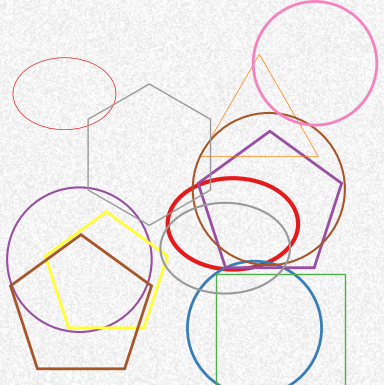[{"shape": "oval", "thickness": 0.5, "radius": 0.67, "center": [0.167, 0.757]}, {"shape": "oval", "thickness": 3, "radius": 0.85, "center": [0.605, 0.418]}, {"shape": "circle", "thickness": 2, "radius": 0.87, "center": [0.661, 0.147]}, {"shape": "square", "thickness": 1, "radius": 0.84, "center": [0.728, 0.12]}, {"shape": "circle", "thickness": 1.5, "radius": 0.94, "center": [0.206, 0.325]}, {"shape": "pentagon", "thickness": 2, "radius": 0.98, "center": [0.701, 0.463]}, {"shape": "triangle", "thickness": 0.5, "radius": 0.88, "center": [0.673, 0.682]}, {"shape": "pentagon", "thickness": 2, "radius": 0.83, "center": [0.276, 0.283]}, {"shape": "circle", "thickness": 1.5, "radius": 0.99, "center": [0.698, 0.509]}, {"shape": "pentagon", "thickness": 2, "radius": 0.96, "center": [0.21, 0.198]}, {"shape": "circle", "thickness": 2, "radius": 0.8, "center": [0.818, 0.836]}, {"shape": "oval", "thickness": 1.5, "radius": 0.84, "center": [0.585, 0.355]}, {"shape": "hexagon", "thickness": 1, "radius": 0.92, "center": [0.388, 0.598]}]